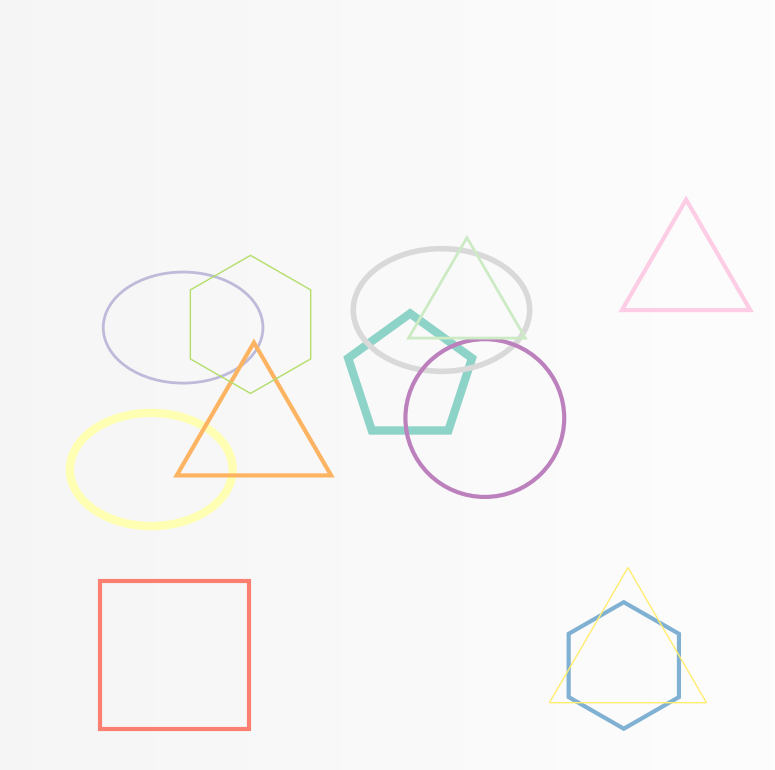[{"shape": "pentagon", "thickness": 3, "radius": 0.42, "center": [0.529, 0.509]}, {"shape": "oval", "thickness": 3, "radius": 0.52, "center": [0.195, 0.39]}, {"shape": "oval", "thickness": 1, "radius": 0.52, "center": [0.236, 0.575]}, {"shape": "square", "thickness": 1.5, "radius": 0.48, "center": [0.225, 0.15]}, {"shape": "hexagon", "thickness": 1.5, "radius": 0.41, "center": [0.805, 0.136]}, {"shape": "triangle", "thickness": 1.5, "radius": 0.58, "center": [0.328, 0.44]}, {"shape": "hexagon", "thickness": 0.5, "radius": 0.45, "center": [0.323, 0.579]}, {"shape": "triangle", "thickness": 1.5, "radius": 0.48, "center": [0.885, 0.645]}, {"shape": "oval", "thickness": 2, "radius": 0.57, "center": [0.57, 0.597]}, {"shape": "circle", "thickness": 1.5, "radius": 0.51, "center": [0.626, 0.457]}, {"shape": "triangle", "thickness": 1, "radius": 0.43, "center": [0.603, 0.604]}, {"shape": "triangle", "thickness": 0.5, "radius": 0.58, "center": [0.81, 0.146]}]